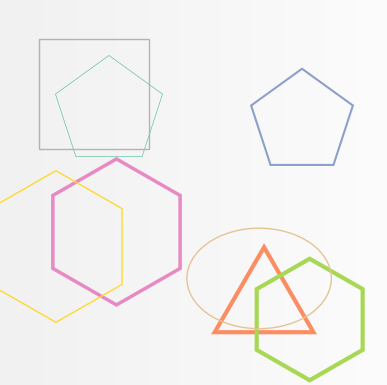[{"shape": "pentagon", "thickness": 0.5, "radius": 0.73, "center": [0.281, 0.711]}, {"shape": "triangle", "thickness": 3, "radius": 0.74, "center": [0.681, 0.211]}, {"shape": "pentagon", "thickness": 1.5, "radius": 0.69, "center": [0.779, 0.683]}, {"shape": "hexagon", "thickness": 2.5, "radius": 0.95, "center": [0.301, 0.398]}, {"shape": "hexagon", "thickness": 3, "radius": 0.79, "center": [0.799, 0.17]}, {"shape": "hexagon", "thickness": 1, "radius": 0.98, "center": [0.144, 0.36]}, {"shape": "oval", "thickness": 1, "radius": 0.93, "center": [0.669, 0.277]}, {"shape": "square", "thickness": 1, "radius": 0.71, "center": [0.244, 0.756]}]